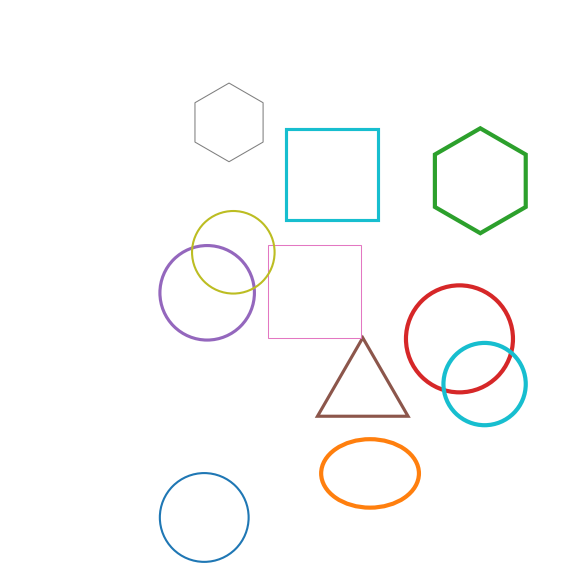[{"shape": "circle", "thickness": 1, "radius": 0.38, "center": [0.354, 0.103]}, {"shape": "oval", "thickness": 2, "radius": 0.42, "center": [0.641, 0.179]}, {"shape": "hexagon", "thickness": 2, "radius": 0.45, "center": [0.832, 0.686]}, {"shape": "circle", "thickness": 2, "radius": 0.46, "center": [0.796, 0.412]}, {"shape": "circle", "thickness": 1.5, "radius": 0.41, "center": [0.359, 0.492]}, {"shape": "triangle", "thickness": 1.5, "radius": 0.45, "center": [0.628, 0.324]}, {"shape": "square", "thickness": 0.5, "radius": 0.4, "center": [0.544, 0.494]}, {"shape": "hexagon", "thickness": 0.5, "radius": 0.34, "center": [0.397, 0.787]}, {"shape": "circle", "thickness": 1, "radius": 0.36, "center": [0.404, 0.562]}, {"shape": "circle", "thickness": 2, "radius": 0.36, "center": [0.839, 0.334]}, {"shape": "square", "thickness": 1.5, "radius": 0.4, "center": [0.575, 0.697]}]